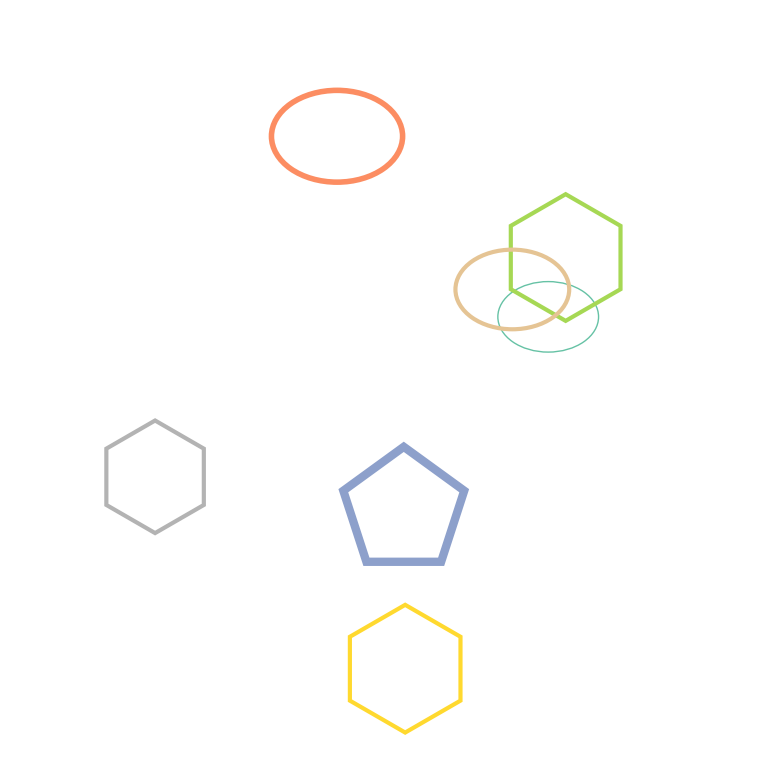[{"shape": "oval", "thickness": 0.5, "radius": 0.33, "center": [0.712, 0.589]}, {"shape": "oval", "thickness": 2, "radius": 0.43, "center": [0.438, 0.823]}, {"shape": "pentagon", "thickness": 3, "radius": 0.41, "center": [0.524, 0.337]}, {"shape": "hexagon", "thickness": 1.5, "radius": 0.41, "center": [0.735, 0.666]}, {"shape": "hexagon", "thickness": 1.5, "radius": 0.41, "center": [0.526, 0.132]}, {"shape": "oval", "thickness": 1.5, "radius": 0.37, "center": [0.665, 0.624]}, {"shape": "hexagon", "thickness": 1.5, "radius": 0.37, "center": [0.201, 0.381]}]